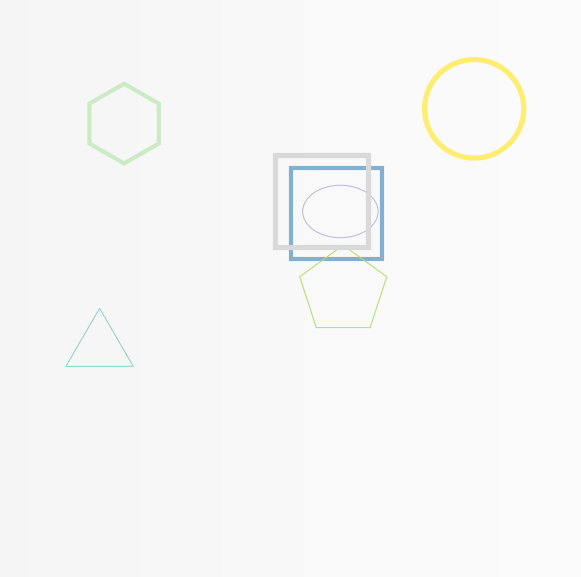[{"shape": "triangle", "thickness": 0.5, "radius": 0.33, "center": [0.171, 0.398]}, {"shape": "oval", "thickness": 0.5, "radius": 0.32, "center": [0.586, 0.633]}, {"shape": "square", "thickness": 2, "radius": 0.39, "center": [0.578, 0.629]}, {"shape": "pentagon", "thickness": 0.5, "radius": 0.39, "center": [0.591, 0.496]}, {"shape": "square", "thickness": 2.5, "radius": 0.4, "center": [0.553, 0.651]}, {"shape": "hexagon", "thickness": 2, "radius": 0.34, "center": [0.213, 0.785]}, {"shape": "circle", "thickness": 2.5, "radius": 0.43, "center": [0.816, 0.811]}]